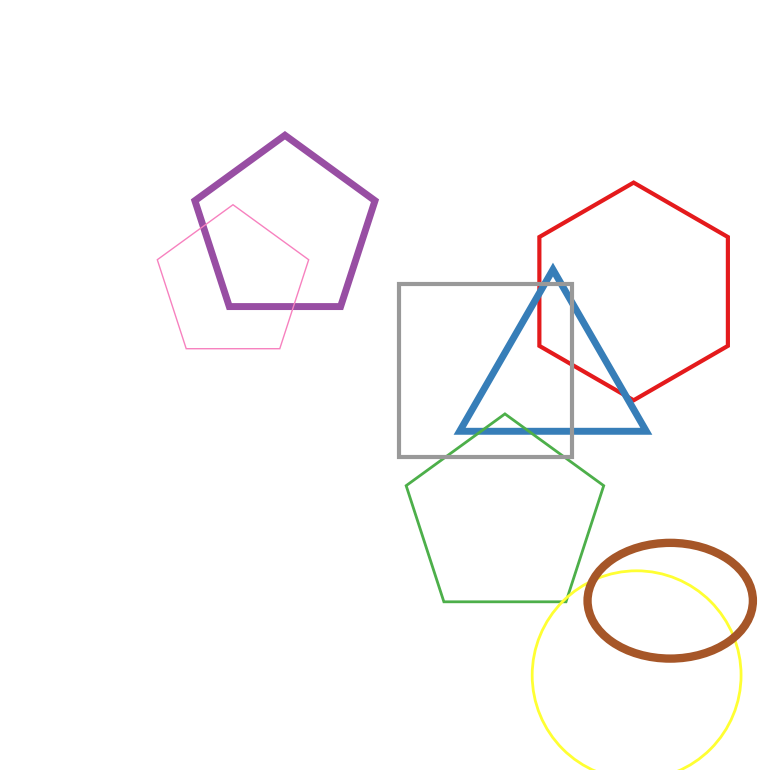[{"shape": "hexagon", "thickness": 1.5, "radius": 0.71, "center": [0.823, 0.621]}, {"shape": "triangle", "thickness": 2.5, "radius": 0.7, "center": [0.718, 0.51]}, {"shape": "pentagon", "thickness": 1, "radius": 0.67, "center": [0.656, 0.328]}, {"shape": "pentagon", "thickness": 2.5, "radius": 0.61, "center": [0.37, 0.701]}, {"shape": "circle", "thickness": 1, "radius": 0.68, "center": [0.827, 0.123]}, {"shape": "oval", "thickness": 3, "radius": 0.54, "center": [0.87, 0.22]}, {"shape": "pentagon", "thickness": 0.5, "radius": 0.52, "center": [0.303, 0.631]}, {"shape": "square", "thickness": 1.5, "radius": 0.56, "center": [0.631, 0.519]}]